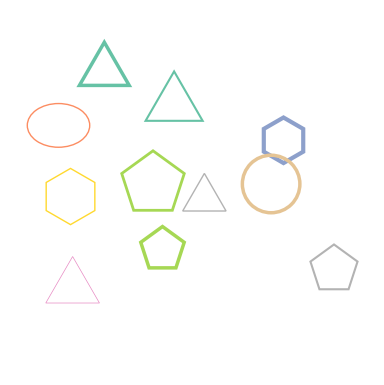[{"shape": "triangle", "thickness": 2.5, "radius": 0.37, "center": [0.271, 0.816]}, {"shape": "triangle", "thickness": 1.5, "radius": 0.43, "center": [0.452, 0.729]}, {"shape": "oval", "thickness": 1, "radius": 0.41, "center": [0.152, 0.674]}, {"shape": "hexagon", "thickness": 3, "radius": 0.3, "center": [0.736, 0.636]}, {"shape": "triangle", "thickness": 0.5, "radius": 0.4, "center": [0.189, 0.253]}, {"shape": "pentagon", "thickness": 2.5, "radius": 0.3, "center": [0.422, 0.352]}, {"shape": "pentagon", "thickness": 2, "radius": 0.43, "center": [0.397, 0.523]}, {"shape": "hexagon", "thickness": 1, "radius": 0.36, "center": [0.183, 0.49]}, {"shape": "circle", "thickness": 2.5, "radius": 0.37, "center": [0.704, 0.522]}, {"shape": "pentagon", "thickness": 1.5, "radius": 0.32, "center": [0.868, 0.301]}, {"shape": "triangle", "thickness": 1, "radius": 0.33, "center": [0.531, 0.484]}]